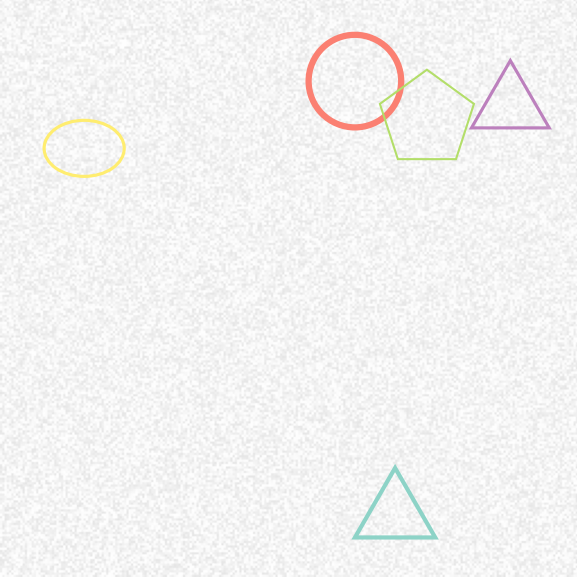[{"shape": "triangle", "thickness": 2, "radius": 0.4, "center": [0.684, 0.109]}, {"shape": "circle", "thickness": 3, "radius": 0.4, "center": [0.615, 0.859]}, {"shape": "pentagon", "thickness": 1, "radius": 0.43, "center": [0.739, 0.793]}, {"shape": "triangle", "thickness": 1.5, "radius": 0.39, "center": [0.884, 0.817]}, {"shape": "oval", "thickness": 1.5, "radius": 0.35, "center": [0.146, 0.742]}]